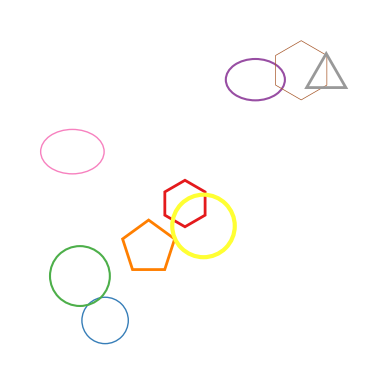[{"shape": "hexagon", "thickness": 2, "radius": 0.3, "center": [0.48, 0.471]}, {"shape": "circle", "thickness": 1, "radius": 0.3, "center": [0.273, 0.168]}, {"shape": "circle", "thickness": 1.5, "radius": 0.39, "center": [0.208, 0.283]}, {"shape": "oval", "thickness": 1.5, "radius": 0.38, "center": [0.663, 0.793]}, {"shape": "pentagon", "thickness": 2, "radius": 0.36, "center": [0.386, 0.357]}, {"shape": "circle", "thickness": 3, "radius": 0.41, "center": [0.529, 0.413]}, {"shape": "hexagon", "thickness": 0.5, "radius": 0.38, "center": [0.782, 0.817]}, {"shape": "oval", "thickness": 1, "radius": 0.41, "center": [0.188, 0.606]}, {"shape": "triangle", "thickness": 2, "radius": 0.29, "center": [0.847, 0.802]}]